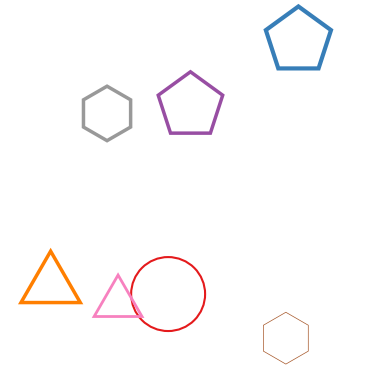[{"shape": "circle", "thickness": 1.5, "radius": 0.48, "center": [0.437, 0.236]}, {"shape": "pentagon", "thickness": 3, "radius": 0.44, "center": [0.775, 0.894]}, {"shape": "pentagon", "thickness": 2.5, "radius": 0.44, "center": [0.495, 0.725]}, {"shape": "triangle", "thickness": 2.5, "radius": 0.44, "center": [0.132, 0.259]}, {"shape": "hexagon", "thickness": 0.5, "radius": 0.34, "center": [0.742, 0.122]}, {"shape": "triangle", "thickness": 2, "radius": 0.36, "center": [0.307, 0.214]}, {"shape": "hexagon", "thickness": 2.5, "radius": 0.35, "center": [0.278, 0.705]}]